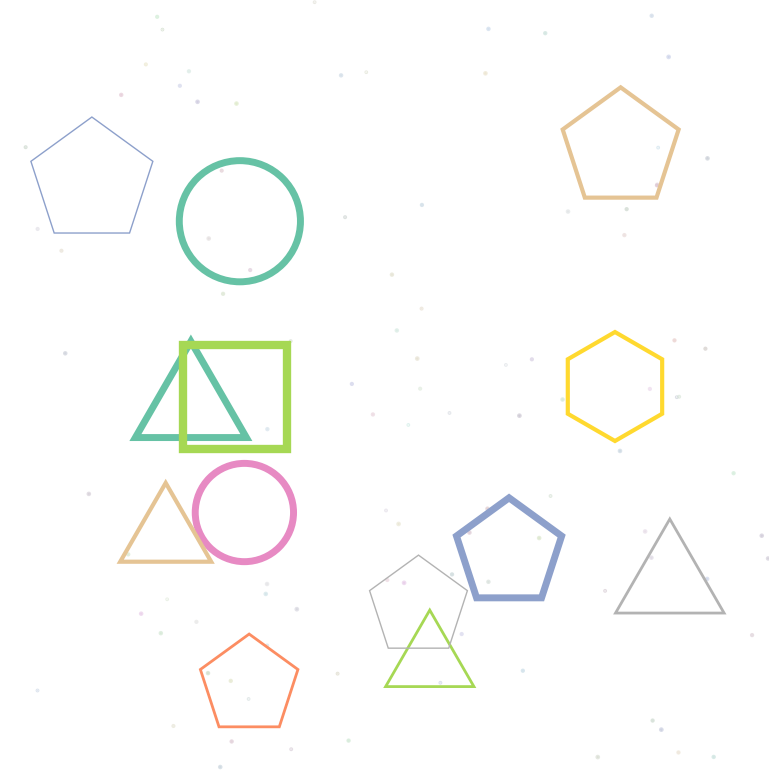[{"shape": "circle", "thickness": 2.5, "radius": 0.39, "center": [0.312, 0.713]}, {"shape": "triangle", "thickness": 2.5, "radius": 0.42, "center": [0.248, 0.473]}, {"shape": "pentagon", "thickness": 1, "radius": 0.33, "center": [0.324, 0.11]}, {"shape": "pentagon", "thickness": 0.5, "radius": 0.42, "center": [0.119, 0.765]}, {"shape": "pentagon", "thickness": 2.5, "radius": 0.36, "center": [0.661, 0.282]}, {"shape": "circle", "thickness": 2.5, "radius": 0.32, "center": [0.317, 0.334]}, {"shape": "triangle", "thickness": 1, "radius": 0.33, "center": [0.558, 0.141]}, {"shape": "square", "thickness": 3, "radius": 0.34, "center": [0.305, 0.485]}, {"shape": "hexagon", "thickness": 1.5, "radius": 0.35, "center": [0.799, 0.498]}, {"shape": "pentagon", "thickness": 1.5, "radius": 0.4, "center": [0.806, 0.807]}, {"shape": "triangle", "thickness": 1.5, "radius": 0.34, "center": [0.215, 0.305]}, {"shape": "triangle", "thickness": 1, "radius": 0.41, "center": [0.87, 0.245]}, {"shape": "pentagon", "thickness": 0.5, "radius": 0.33, "center": [0.543, 0.212]}]